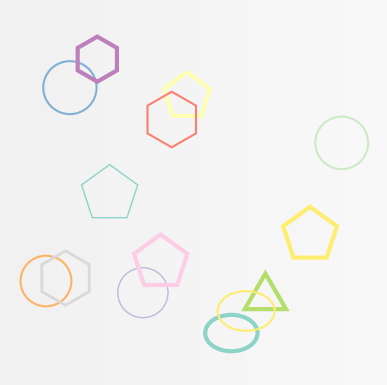[{"shape": "oval", "thickness": 3, "radius": 0.34, "center": [0.597, 0.135]}, {"shape": "pentagon", "thickness": 1, "radius": 0.38, "center": [0.283, 0.496]}, {"shape": "pentagon", "thickness": 3, "radius": 0.31, "center": [0.482, 0.75]}, {"shape": "circle", "thickness": 1, "radius": 0.32, "center": [0.369, 0.24]}, {"shape": "hexagon", "thickness": 1.5, "radius": 0.36, "center": [0.443, 0.69]}, {"shape": "circle", "thickness": 1.5, "radius": 0.34, "center": [0.18, 0.772]}, {"shape": "circle", "thickness": 1.5, "radius": 0.33, "center": [0.119, 0.27]}, {"shape": "triangle", "thickness": 3, "radius": 0.31, "center": [0.685, 0.228]}, {"shape": "pentagon", "thickness": 3, "radius": 0.36, "center": [0.415, 0.318]}, {"shape": "hexagon", "thickness": 2, "radius": 0.35, "center": [0.169, 0.278]}, {"shape": "hexagon", "thickness": 3, "radius": 0.29, "center": [0.251, 0.846]}, {"shape": "circle", "thickness": 1.5, "radius": 0.34, "center": [0.882, 0.629]}, {"shape": "pentagon", "thickness": 3, "radius": 0.36, "center": [0.8, 0.39]}, {"shape": "oval", "thickness": 1.5, "radius": 0.37, "center": [0.635, 0.192]}]